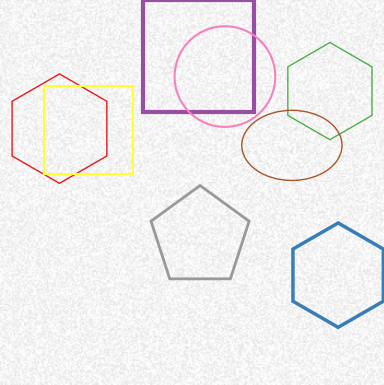[{"shape": "hexagon", "thickness": 1, "radius": 0.71, "center": [0.154, 0.666]}, {"shape": "hexagon", "thickness": 2.5, "radius": 0.68, "center": [0.878, 0.285]}, {"shape": "hexagon", "thickness": 1, "radius": 0.63, "center": [0.857, 0.763]}, {"shape": "square", "thickness": 3, "radius": 0.72, "center": [0.515, 0.855]}, {"shape": "square", "thickness": 1.5, "radius": 0.57, "center": [0.23, 0.662]}, {"shape": "oval", "thickness": 1, "radius": 0.65, "center": [0.758, 0.622]}, {"shape": "circle", "thickness": 1.5, "radius": 0.65, "center": [0.584, 0.801]}, {"shape": "pentagon", "thickness": 2, "radius": 0.67, "center": [0.52, 0.384]}]